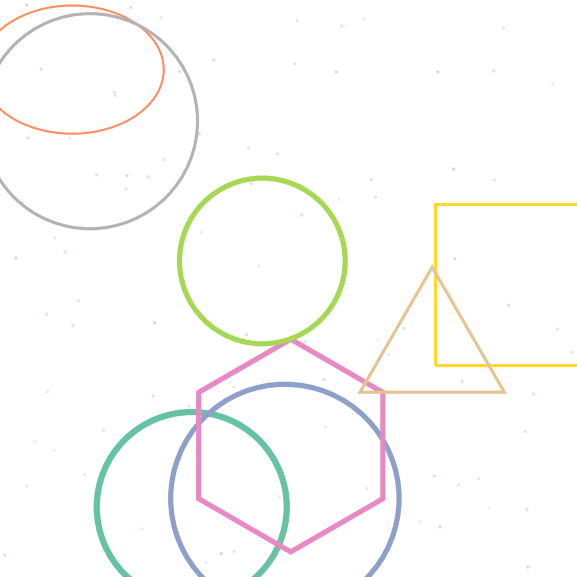[{"shape": "circle", "thickness": 3, "radius": 0.82, "center": [0.332, 0.121]}, {"shape": "oval", "thickness": 1, "radius": 0.79, "center": [0.125, 0.879]}, {"shape": "circle", "thickness": 2.5, "radius": 0.99, "center": [0.493, 0.136]}, {"shape": "hexagon", "thickness": 2.5, "radius": 0.92, "center": [0.503, 0.228]}, {"shape": "circle", "thickness": 2.5, "radius": 0.72, "center": [0.454, 0.547]}, {"shape": "square", "thickness": 1.5, "radius": 0.7, "center": [0.894, 0.506]}, {"shape": "triangle", "thickness": 1.5, "radius": 0.72, "center": [0.748, 0.392]}, {"shape": "circle", "thickness": 1.5, "radius": 0.93, "center": [0.156, 0.789]}]